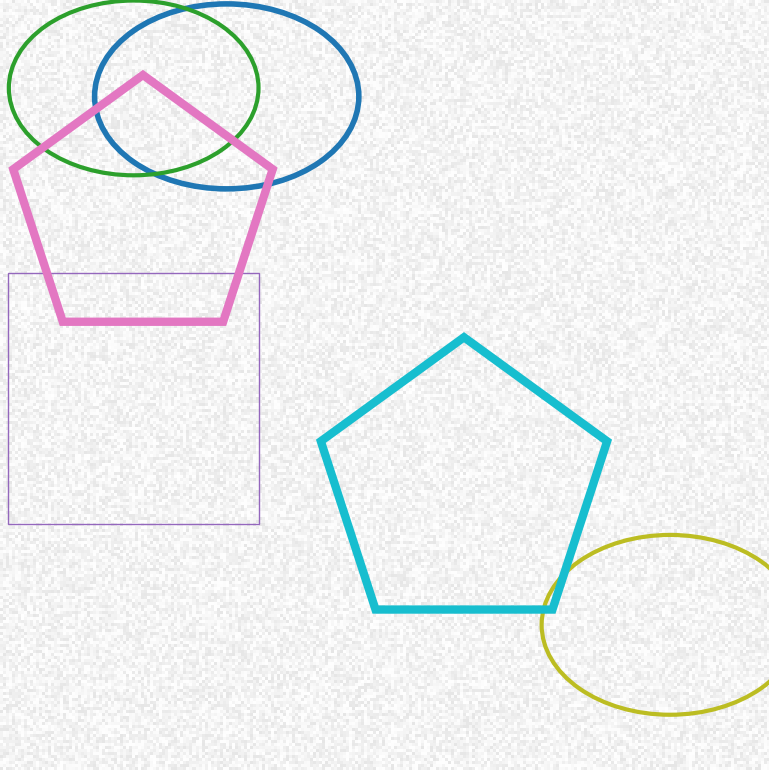[{"shape": "oval", "thickness": 2, "radius": 0.86, "center": [0.294, 0.875]}, {"shape": "oval", "thickness": 1.5, "radius": 0.81, "center": [0.174, 0.886]}, {"shape": "square", "thickness": 0.5, "radius": 0.82, "center": [0.174, 0.483]}, {"shape": "pentagon", "thickness": 3, "radius": 0.89, "center": [0.186, 0.725]}, {"shape": "oval", "thickness": 1.5, "radius": 0.83, "center": [0.87, 0.189]}, {"shape": "pentagon", "thickness": 3, "radius": 0.98, "center": [0.603, 0.367]}]